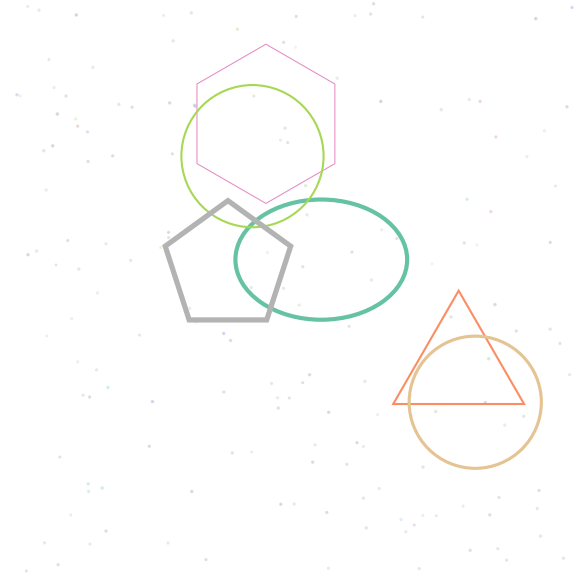[{"shape": "oval", "thickness": 2, "radius": 0.74, "center": [0.556, 0.55]}, {"shape": "triangle", "thickness": 1, "radius": 0.65, "center": [0.794, 0.365]}, {"shape": "hexagon", "thickness": 0.5, "radius": 0.69, "center": [0.46, 0.785]}, {"shape": "circle", "thickness": 1, "radius": 0.62, "center": [0.437, 0.729]}, {"shape": "circle", "thickness": 1.5, "radius": 0.57, "center": [0.823, 0.303]}, {"shape": "pentagon", "thickness": 2.5, "radius": 0.57, "center": [0.395, 0.538]}]